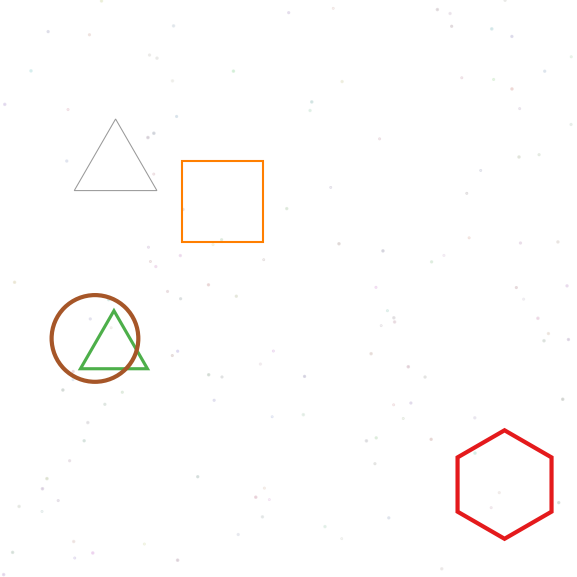[{"shape": "hexagon", "thickness": 2, "radius": 0.47, "center": [0.874, 0.16]}, {"shape": "triangle", "thickness": 1.5, "radius": 0.33, "center": [0.197, 0.394]}, {"shape": "square", "thickness": 1, "radius": 0.35, "center": [0.385, 0.651]}, {"shape": "circle", "thickness": 2, "radius": 0.38, "center": [0.164, 0.413]}, {"shape": "triangle", "thickness": 0.5, "radius": 0.41, "center": [0.2, 0.71]}]